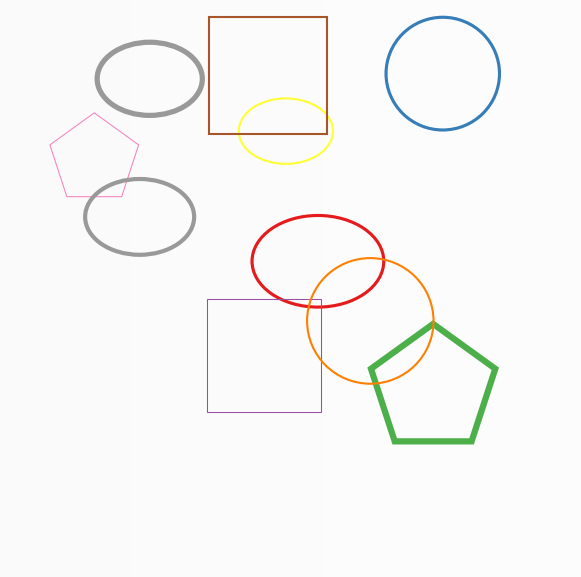[{"shape": "oval", "thickness": 1.5, "radius": 0.57, "center": [0.547, 0.547]}, {"shape": "circle", "thickness": 1.5, "radius": 0.49, "center": [0.762, 0.872]}, {"shape": "pentagon", "thickness": 3, "radius": 0.56, "center": [0.745, 0.326]}, {"shape": "square", "thickness": 0.5, "radius": 0.49, "center": [0.454, 0.383]}, {"shape": "circle", "thickness": 1, "radius": 0.54, "center": [0.637, 0.443]}, {"shape": "oval", "thickness": 1, "radius": 0.4, "center": [0.492, 0.772]}, {"shape": "square", "thickness": 1, "radius": 0.51, "center": [0.461, 0.869]}, {"shape": "pentagon", "thickness": 0.5, "radius": 0.4, "center": [0.162, 0.723]}, {"shape": "oval", "thickness": 2.5, "radius": 0.45, "center": [0.258, 0.863]}, {"shape": "oval", "thickness": 2, "radius": 0.47, "center": [0.24, 0.624]}]